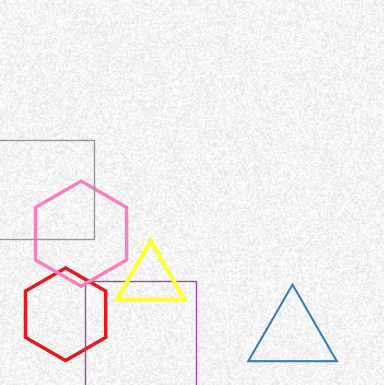[{"shape": "hexagon", "thickness": 2.5, "radius": 0.6, "center": [0.17, 0.184]}, {"shape": "triangle", "thickness": 1.5, "radius": 0.66, "center": [0.76, 0.128]}, {"shape": "square", "thickness": 1, "radius": 0.72, "center": [0.364, 0.125]}, {"shape": "triangle", "thickness": 3, "radius": 0.51, "center": [0.392, 0.272]}, {"shape": "hexagon", "thickness": 2.5, "radius": 0.68, "center": [0.211, 0.393]}, {"shape": "square", "thickness": 1, "radius": 0.64, "center": [0.117, 0.508]}]